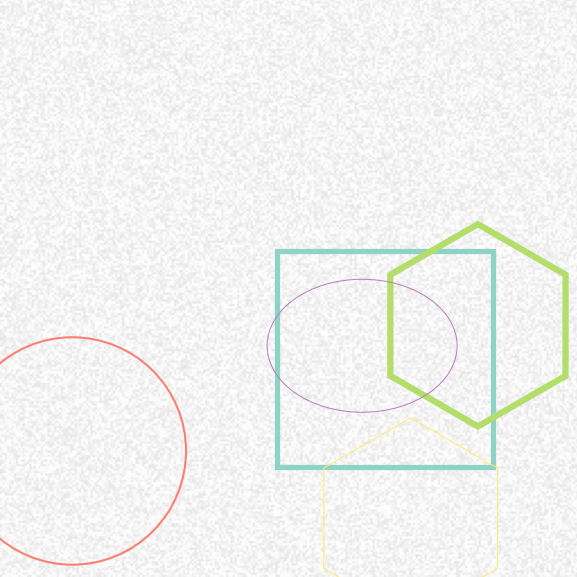[{"shape": "square", "thickness": 2.5, "radius": 0.94, "center": [0.666, 0.377]}, {"shape": "circle", "thickness": 1, "radius": 0.98, "center": [0.125, 0.218]}, {"shape": "hexagon", "thickness": 3, "radius": 0.88, "center": [0.828, 0.436]}, {"shape": "oval", "thickness": 0.5, "radius": 0.82, "center": [0.627, 0.4]}, {"shape": "hexagon", "thickness": 0.5, "radius": 0.87, "center": [0.711, 0.102]}]